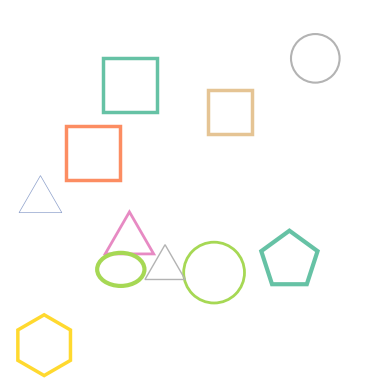[{"shape": "square", "thickness": 2.5, "radius": 0.35, "center": [0.337, 0.779]}, {"shape": "pentagon", "thickness": 3, "radius": 0.38, "center": [0.752, 0.324]}, {"shape": "square", "thickness": 2.5, "radius": 0.35, "center": [0.242, 0.603]}, {"shape": "triangle", "thickness": 0.5, "radius": 0.32, "center": [0.105, 0.48]}, {"shape": "triangle", "thickness": 2, "radius": 0.36, "center": [0.336, 0.377]}, {"shape": "circle", "thickness": 2, "radius": 0.39, "center": [0.556, 0.292]}, {"shape": "oval", "thickness": 3, "radius": 0.31, "center": [0.314, 0.3]}, {"shape": "hexagon", "thickness": 2.5, "radius": 0.39, "center": [0.115, 0.103]}, {"shape": "square", "thickness": 2.5, "radius": 0.29, "center": [0.598, 0.709]}, {"shape": "triangle", "thickness": 1, "radius": 0.3, "center": [0.429, 0.304]}, {"shape": "circle", "thickness": 1.5, "radius": 0.32, "center": [0.819, 0.848]}]